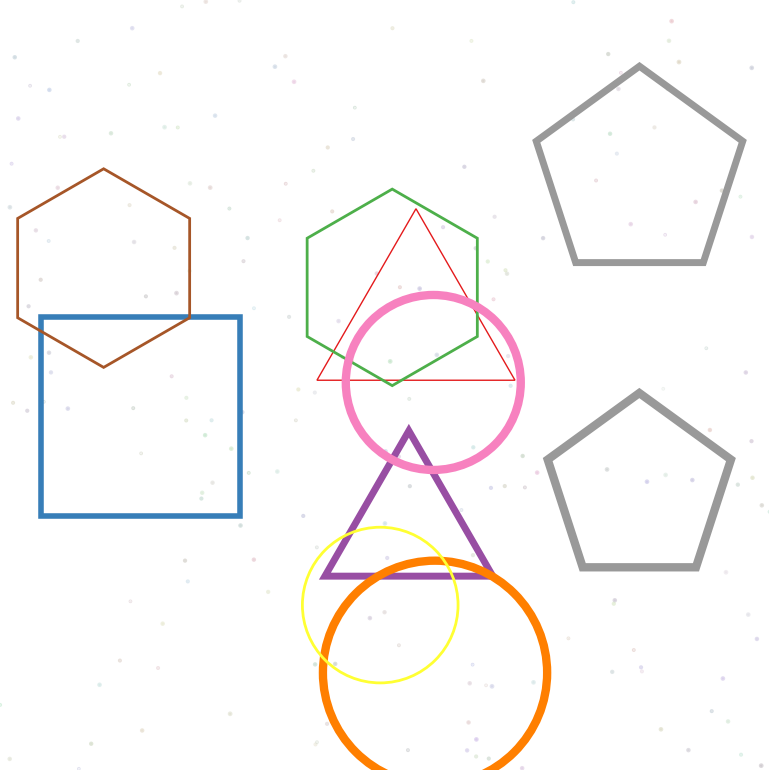[{"shape": "triangle", "thickness": 0.5, "radius": 0.74, "center": [0.54, 0.58]}, {"shape": "square", "thickness": 2, "radius": 0.65, "center": [0.183, 0.459]}, {"shape": "hexagon", "thickness": 1, "radius": 0.64, "center": [0.509, 0.627]}, {"shape": "triangle", "thickness": 2.5, "radius": 0.63, "center": [0.531, 0.315]}, {"shape": "circle", "thickness": 3, "radius": 0.73, "center": [0.565, 0.126]}, {"shape": "circle", "thickness": 1, "radius": 0.51, "center": [0.494, 0.214]}, {"shape": "hexagon", "thickness": 1, "radius": 0.64, "center": [0.135, 0.652]}, {"shape": "circle", "thickness": 3, "radius": 0.57, "center": [0.563, 0.503]}, {"shape": "pentagon", "thickness": 2.5, "radius": 0.7, "center": [0.83, 0.773]}, {"shape": "pentagon", "thickness": 3, "radius": 0.63, "center": [0.83, 0.364]}]